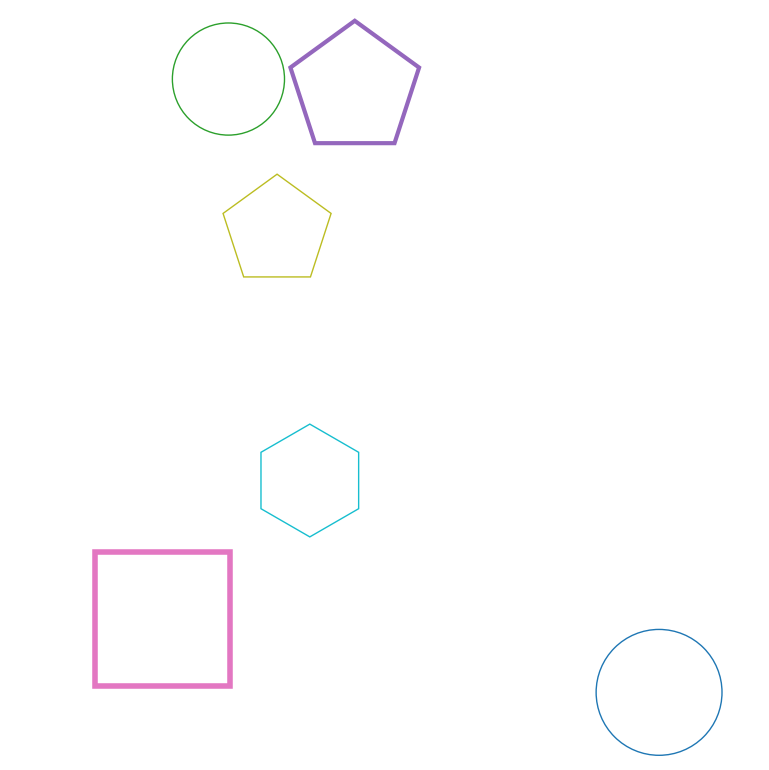[{"shape": "circle", "thickness": 0.5, "radius": 0.41, "center": [0.856, 0.101]}, {"shape": "circle", "thickness": 0.5, "radius": 0.36, "center": [0.297, 0.897]}, {"shape": "pentagon", "thickness": 1.5, "radius": 0.44, "center": [0.461, 0.885]}, {"shape": "square", "thickness": 2, "radius": 0.44, "center": [0.211, 0.196]}, {"shape": "pentagon", "thickness": 0.5, "radius": 0.37, "center": [0.36, 0.7]}, {"shape": "hexagon", "thickness": 0.5, "radius": 0.37, "center": [0.402, 0.376]}]